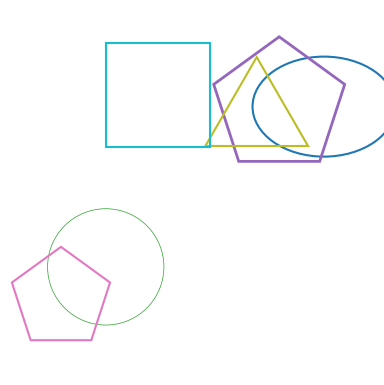[{"shape": "oval", "thickness": 1.5, "radius": 0.93, "center": [0.841, 0.723]}, {"shape": "circle", "thickness": 0.5, "radius": 0.76, "center": [0.275, 0.307]}, {"shape": "pentagon", "thickness": 2, "radius": 0.89, "center": [0.725, 0.726]}, {"shape": "pentagon", "thickness": 1.5, "radius": 0.67, "center": [0.158, 0.225]}, {"shape": "triangle", "thickness": 1.5, "radius": 0.77, "center": [0.667, 0.698]}, {"shape": "square", "thickness": 1.5, "radius": 0.67, "center": [0.411, 0.753]}]